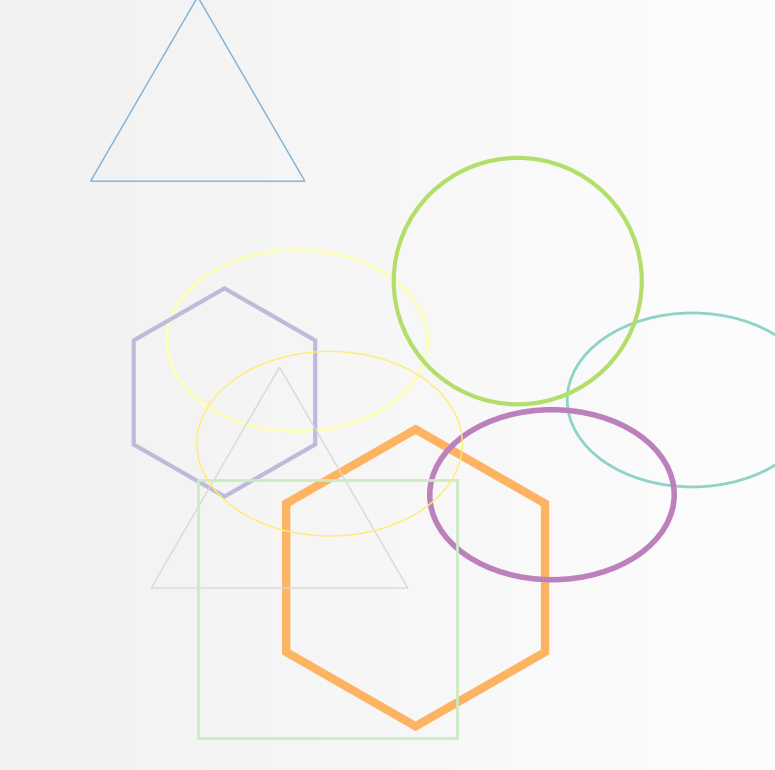[{"shape": "oval", "thickness": 1, "radius": 0.81, "center": [0.893, 0.481]}, {"shape": "oval", "thickness": 1, "radius": 0.84, "center": [0.384, 0.558]}, {"shape": "hexagon", "thickness": 1.5, "radius": 0.68, "center": [0.29, 0.49]}, {"shape": "triangle", "thickness": 0.5, "radius": 0.8, "center": [0.255, 0.845]}, {"shape": "hexagon", "thickness": 3, "radius": 0.96, "center": [0.536, 0.25]}, {"shape": "circle", "thickness": 1.5, "radius": 0.8, "center": [0.668, 0.635]}, {"shape": "triangle", "thickness": 0.5, "radius": 0.96, "center": [0.361, 0.332]}, {"shape": "oval", "thickness": 2, "radius": 0.79, "center": [0.712, 0.358]}, {"shape": "square", "thickness": 1, "radius": 0.84, "center": [0.423, 0.209]}, {"shape": "oval", "thickness": 0.5, "radius": 0.86, "center": [0.425, 0.424]}]